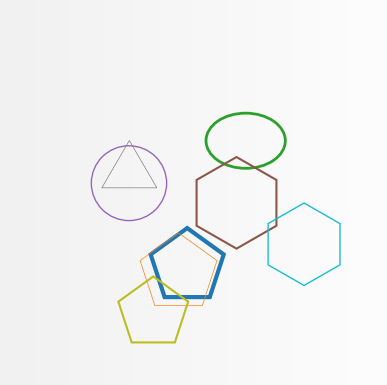[{"shape": "pentagon", "thickness": 3, "radius": 0.5, "center": [0.483, 0.308]}, {"shape": "pentagon", "thickness": 0.5, "radius": 0.52, "center": [0.461, 0.291]}, {"shape": "oval", "thickness": 2, "radius": 0.51, "center": [0.634, 0.634]}, {"shape": "circle", "thickness": 1, "radius": 0.49, "center": [0.333, 0.524]}, {"shape": "hexagon", "thickness": 1.5, "radius": 0.59, "center": [0.61, 0.473]}, {"shape": "triangle", "thickness": 0.5, "radius": 0.41, "center": [0.334, 0.553]}, {"shape": "pentagon", "thickness": 1.5, "radius": 0.47, "center": [0.396, 0.187]}, {"shape": "hexagon", "thickness": 1, "radius": 0.54, "center": [0.785, 0.366]}]